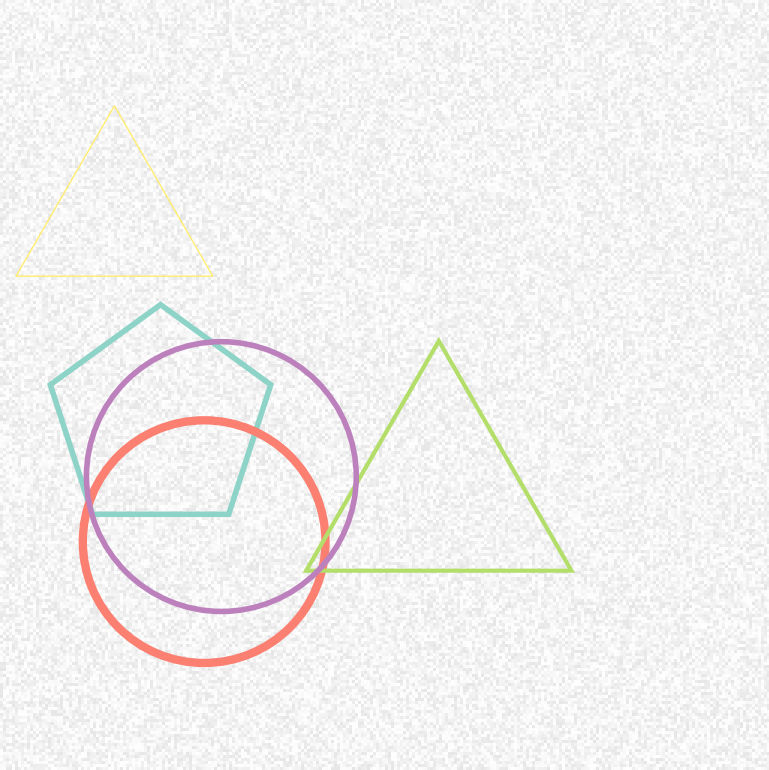[{"shape": "pentagon", "thickness": 2, "radius": 0.75, "center": [0.208, 0.454]}, {"shape": "circle", "thickness": 3, "radius": 0.79, "center": [0.265, 0.297]}, {"shape": "triangle", "thickness": 1.5, "radius": 0.99, "center": [0.57, 0.358]}, {"shape": "circle", "thickness": 2, "radius": 0.88, "center": [0.287, 0.381]}, {"shape": "triangle", "thickness": 0.5, "radius": 0.74, "center": [0.149, 0.715]}]